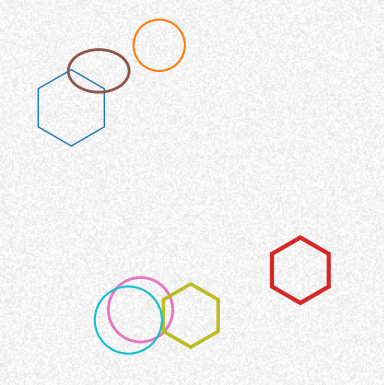[{"shape": "hexagon", "thickness": 1, "radius": 0.5, "center": [0.185, 0.72]}, {"shape": "circle", "thickness": 1.5, "radius": 0.33, "center": [0.414, 0.882]}, {"shape": "hexagon", "thickness": 3, "radius": 0.43, "center": [0.78, 0.298]}, {"shape": "oval", "thickness": 2, "radius": 0.4, "center": [0.256, 0.816]}, {"shape": "circle", "thickness": 2, "radius": 0.42, "center": [0.365, 0.195]}, {"shape": "hexagon", "thickness": 2.5, "radius": 0.41, "center": [0.496, 0.18]}, {"shape": "circle", "thickness": 1.5, "radius": 0.44, "center": [0.333, 0.169]}]